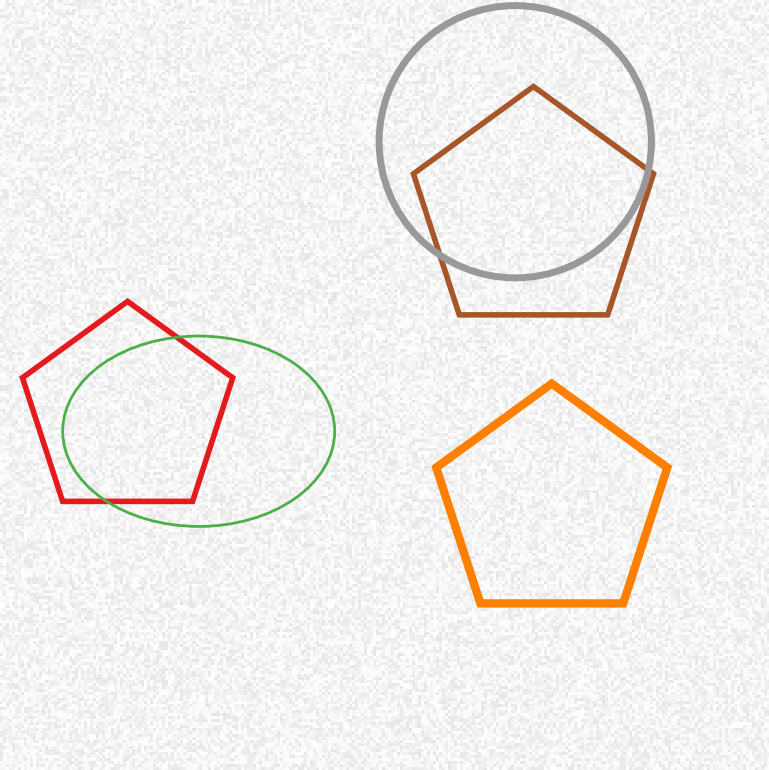[{"shape": "pentagon", "thickness": 2, "radius": 0.72, "center": [0.166, 0.465]}, {"shape": "oval", "thickness": 1, "radius": 0.88, "center": [0.258, 0.44]}, {"shape": "pentagon", "thickness": 3, "radius": 0.79, "center": [0.717, 0.344]}, {"shape": "pentagon", "thickness": 2, "radius": 0.82, "center": [0.693, 0.724]}, {"shape": "circle", "thickness": 2.5, "radius": 0.88, "center": [0.669, 0.816]}]